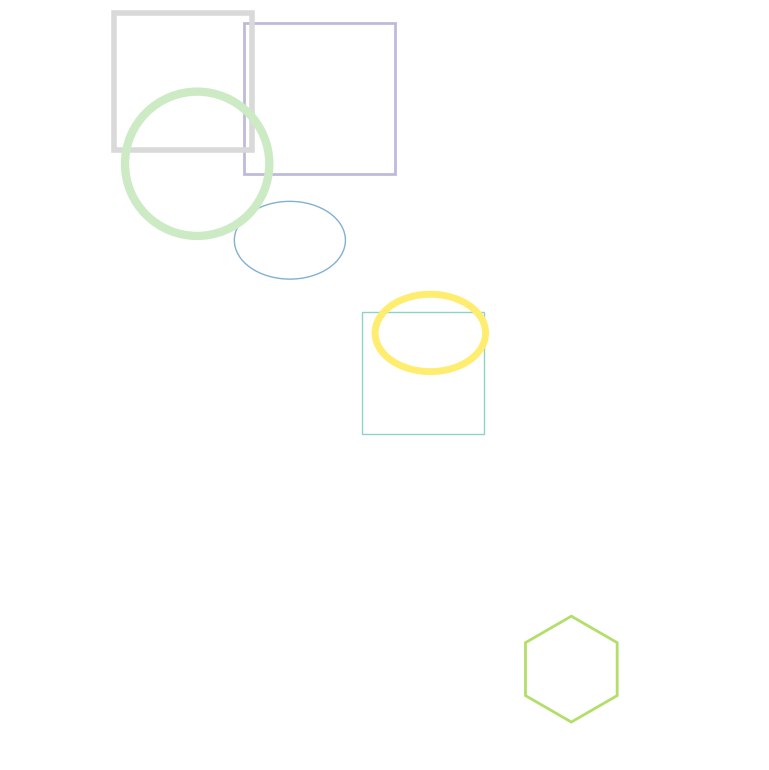[{"shape": "square", "thickness": 0.5, "radius": 0.4, "center": [0.549, 0.515]}, {"shape": "square", "thickness": 1, "radius": 0.49, "center": [0.415, 0.872]}, {"shape": "oval", "thickness": 0.5, "radius": 0.36, "center": [0.376, 0.688]}, {"shape": "hexagon", "thickness": 1, "radius": 0.34, "center": [0.742, 0.131]}, {"shape": "square", "thickness": 2, "radius": 0.45, "center": [0.238, 0.894]}, {"shape": "circle", "thickness": 3, "radius": 0.47, "center": [0.256, 0.787]}, {"shape": "oval", "thickness": 2.5, "radius": 0.36, "center": [0.559, 0.568]}]